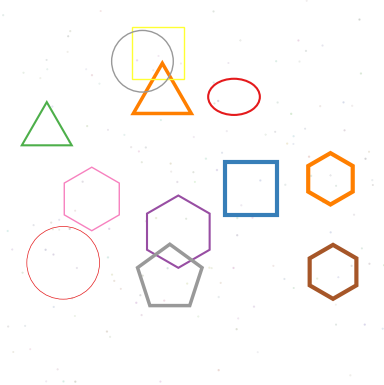[{"shape": "oval", "thickness": 1.5, "radius": 0.34, "center": [0.608, 0.748]}, {"shape": "circle", "thickness": 0.5, "radius": 0.47, "center": [0.164, 0.317]}, {"shape": "square", "thickness": 3, "radius": 0.34, "center": [0.652, 0.511]}, {"shape": "triangle", "thickness": 1.5, "radius": 0.37, "center": [0.121, 0.66]}, {"shape": "hexagon", "thickness": 1.5, "radius": 0.47, "center": [0.463, 0.398]}, {"shape": "triangle", "thickness": 2.5, "radius": 0.43, "center": [0.422, 0.749]}, {"shape": "hexagon", "thickness": 3, "radius": 0.33, "center": [0.858, 0.536]}, {"shape": "square", "thickness": 1, "radius": 0.34, "center": [0.411, 0.863]}, {"shape": "hexagon", "thickness": 3, "radius": 0.35, "center": [0.865, 0.294]}, {"shape": "hexagon", "thickness": 1, "radius": 0.41, "center": [0.238, 0.483]}, {"shape": "circle", "thickness": 1, "radius": 0.4, "center": [0.37, 0.841]}, {"shape": "pentagon", "thickness": 2.5, "radius": 0.44, "center": [0.441, 0.278]}]